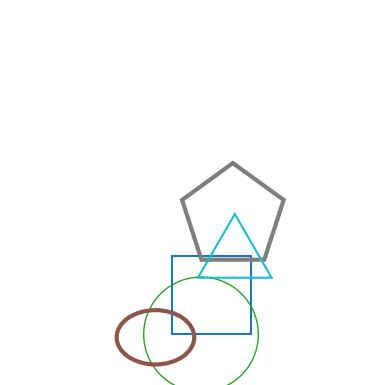[{"shape": "square", "thickness": 1.5, "radius": 0.51, "center": [0.549, 0.234]}, {"shape": "circle", "thickness": 1, "radius": 0.74, "center": [0.522, 0.131]}, {"shape": "oval", "thickness": 3, "radius": 0.5, "center": [0.404, 0.124]}, {"shape": "pentagon", "thickness": 3, "radius": 0.69, "center": [0.605, 0.438]}, {"shape": "triangle", "thickness": 1.5, "radius": 0.55, "center": [0.61, 0.334]}]